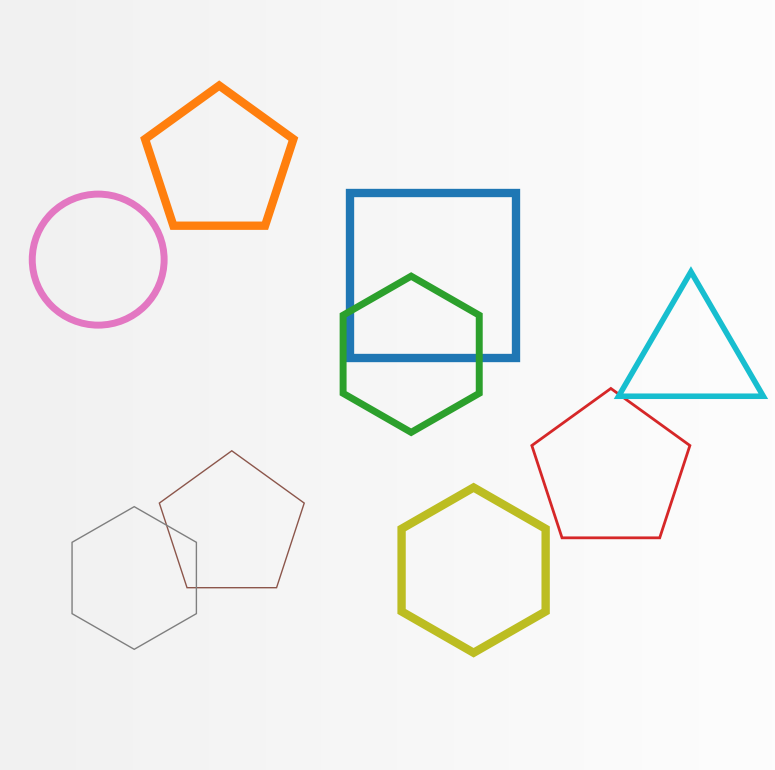[{"shape": "square", "thickness": 3, "radius": 0.54, "center": [0.559, 0.642]}, {"shape": "pentagon", "thickness": 3, "radius": 0.5, "center": [0.283, 0.788]}, {"shape": "hexagon", "thickness": 2.5, "radius": 0.51, "center": [0.531, 0.54]}, {"shape": "pentagon", "thickness": 1, "radius": 0.54, "center": [0.788, 0.388]}, {"shape": "pentagon", "thickness": 0.5, "radius": 0.49, "center": [0.299, 0.316]}, {"shape": "circle", "thickness": 2.5, "radius": 0.43, "center": [0.127, 0.663]}, {"shape": "hexagon", "thickness": 0.5, "radius": 0.46, "center": [0.173, 0.249]}, {"shape": "hexagon", "thickness": 3, "radius": 0.54, "center": [0.611, 0.26]}, {"shape": "triangle", "thickness": 2, "radius": 0.54, "center": [0.892, 0.539]}]